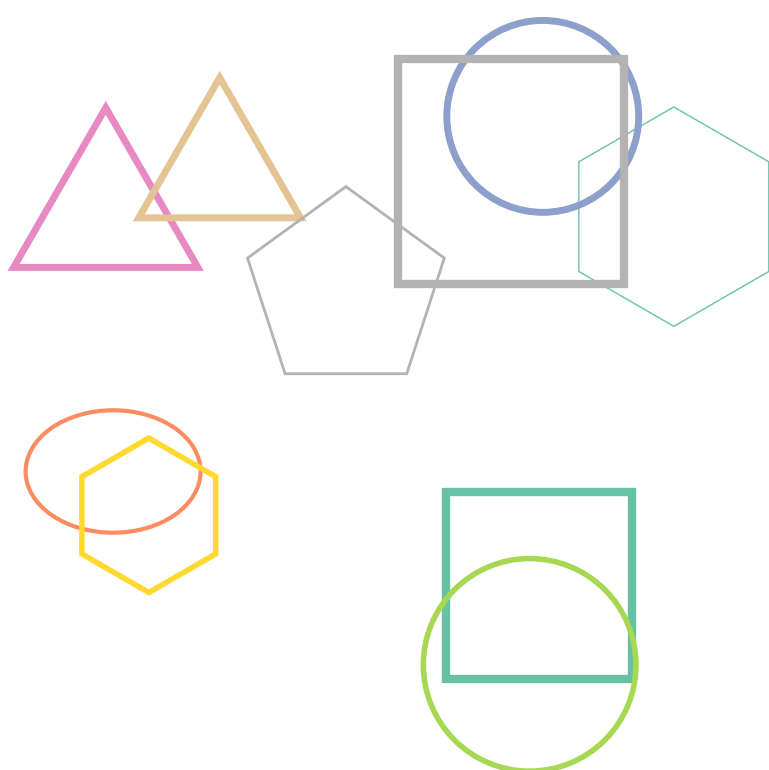[{"shape": "square", "thickness": 3, "radius": 0.61, "center": [0.7, 0.239]}, {"shape": "hexagon", "thickness": 0.5, "radius": 0.71, "center": [0.875, 0.719]}, {"shape": "oval", "thickness": 1.5, "radius": 0.57, "center": [0.147, 0.388]}, {"shape": "circle", "thickness": 2.5, "radius": 0.62, "center": [0.705, 0.849]}, {"shape": "triangle", "thickness": 2.5, "radius": 0.69, "center": [0.137, 0.722]}, {"shape": "circle", "thickness": 2, "radius": 0.69, "center": [0.688, 0.137]}, {"shape": "hexagon", "thickness": 2, "radius": 0.5, "center": [0.193, 0.331]}, {"shape": "triangle", "thickness": 2.5, "radius": 0.61, "center": [0.285, 0.778]}, {"shape": "pentagon", "thickness": 1, "radius": 0.67, "center": [0.449, 0.623]}, {"shape": "square", "thickness": 3, "radius": 0.73, "center": [0.664, 0.777]}]